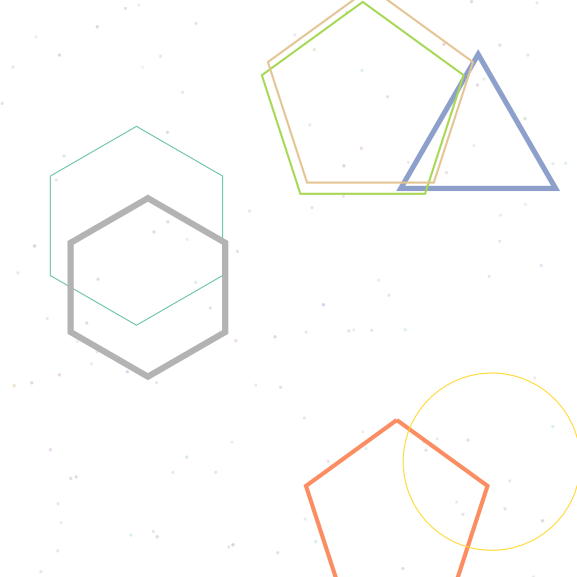[{"shape": "hexagon", "thickness": 0.5, "radius": 0.86, "center": [0.236, 0.608]}, {"shape": "pentagon", "thickness": 2, "radius": 0.83, "center": [0.687, 0.107]}, {"shape": "triangle", "thickness": 2.5, "radius": 0.77, "center": [0.828, 0.75]}, {"shape": "pentagon", "thickness": 1, "radius": 0.92, "center": [0.628, 0.812]}, {"shape": "circle", "thickness": 0.5, "radius": 0.77, "center": [0.852, 0.2]}, {"shape": "pentagon", "thickness": 1, "radius": 0.93, "center": [0.641, 0.834]}, {"shape": "hexagon", "thickness": 3, "radius": 0.77, "center": [0.256, 0.501]}]